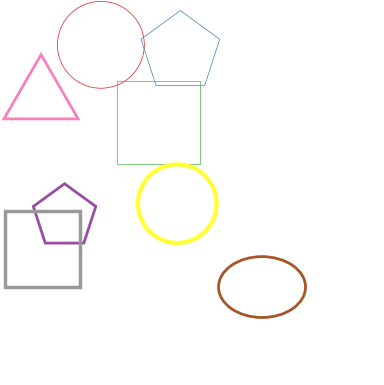[{"shape": "circle", "thickness": 0.5, "radius": 0.56, "center": [0.262, 0.884]}, {"shape": "pentagon", "thickness": 0.5, "radius": 0.54, "center": [0.469, 0.865]}, {"shape": "square", "thickness": 0.5, "radius": 0.54, "center": [0.413, 0.682]}, {"shape": "pentagon", "thickness": 2, "radius": 0.43, "center": [0.168, 0.438]}, {"shape": "circle", "thickness": 3, "radius": 0.51, "center": [0.461, 0.471]}, {"shape": "oval", "thickness": 2, "radius": 0.56, "center": [0.681, 0.254]}, {"shape": "triangle", "thickness": 2, "radius": 0.56, "center": [0.107, 0.747]}, {"shape": "square", "thickness": 2.5, "radius": 0.49, "center": [0.111, 0.353]}]